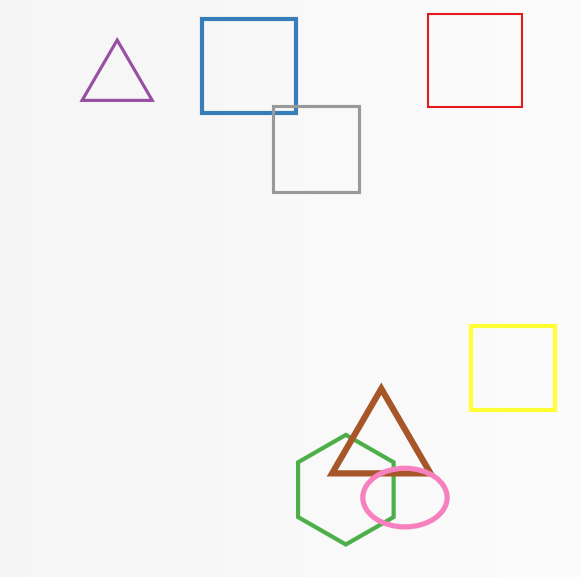[{"shape": "square", "thickness": 1, "radius": 0.4, "center": [0.817, 0.894]}, {"shape": "square", "thickness": 2, "radius": 0.41, "center": [0.429, 0.884]}, {"shape": "hexagon", "thickness": 2, "radius": 0.47, "center": [0.595, 0.151]}, {"shape": "triangle", "thickness": 1.5, "radius": 0.35, "center": [0.202, 0.86]}, {"shape": "square", "thickness": 2, "radius": 0.36, "center": [0.883, 0.362]}, {"shape": "triangle", "thickness": 3, "radius": 0.49, "center": [0.656, 0.228]}, {"shape": "oval", "thickness": 2.5, "radius": 0.36, "center": [0.697, 0.137]}, {"shape": "square", "thickness": 1.5, "radius": 0.37, "center": [0.544, 0.742]}]